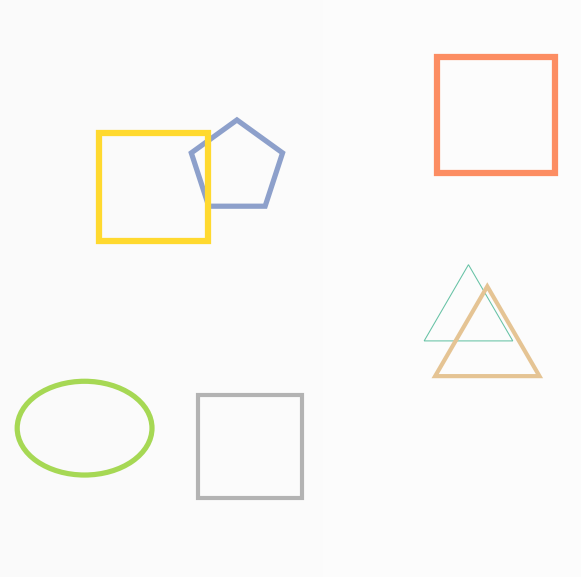[{"shape": "triangle", "thickness": 0.5, "radius": 0.44, "center": [0.806, 0.453]}, {"shape": "square", "thickness": 3, "radius": 0.5, "center": [0.853, 0.8]}, {"shape": "pentagon", "thickness": 2.5, "radius": 0.41, "center": [0.408, 0.709]}, {"shape": "oval", "thickness": 2.5, "radius": 0.58, "center": [0.146, 0.258]}, {"shape": "square", "thickness": 3, "radius": 0.47, "center": [0.264, 0.675]}, {"shape": "triangle", "thickness": 2, "radius": 0.52, "center": [0.838, 0.4]}, {"shape": "square", "thickness": 2, "radius": 0.45, "center": [0.43, 0.226]}]